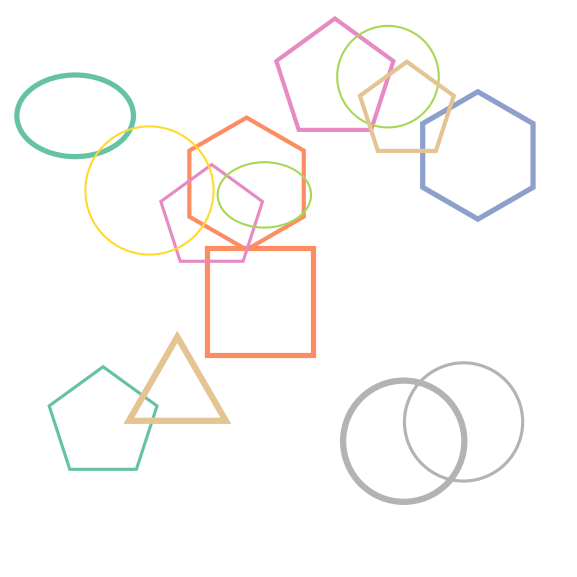[{"shape": "pentagon", "thickness": 1.5, "radius": 0.49, "center": [0.179, 0.266]}, {"shape": "oval", "thickness": 2.5, "radius": 0.5, "center": [0.13, 0.799]}, {"shape": "square", "thickness": 2.5, "radius": 0.46, "center": [0.45, 0.477]}, {"shape": "hexagon", "thickness": 2, "radius": 0.57, "center": [0.427, 0.681]}, {"shape": "hexagon", "thickness": 2.5, "radius": 0.55, "center": [0.827, 0.73]}, {"shape": "pentagon", "thickness": 1.5, "radius": 0.46, "center": [0.367, 0.622]}, {"shape": "pentagon", "thickness": 2, "radius": 0.53, "center": [0.58, 0.86]}, {"shape": "circle", "thickness": 1, "radius": 0.44, "center": [0.672, 0.866]}, {"shape": "oval", "thickness": 1, "radius": 0.4, "center": [0.458, 0.662]}, {"shape": "circle", "thickness": 1, "radius": 0.56, "center": [0.259, 0.669]}, {"shape": "triangle", "thickness": 3, "radius": 0.49, "center": [0.307, 0.319]}, {"shape": "pentagon", "thickness": 2, "radius": 0.43, "center": [0.705, 0.807]}, {"shape": "circle", "thickness": 1.5, "radius": 0.51, "center": [0.803, 0.269]}, {"shape": "circle", "thickness": 3, "radius": 0.52, "center": [0.699, 0.235]}]